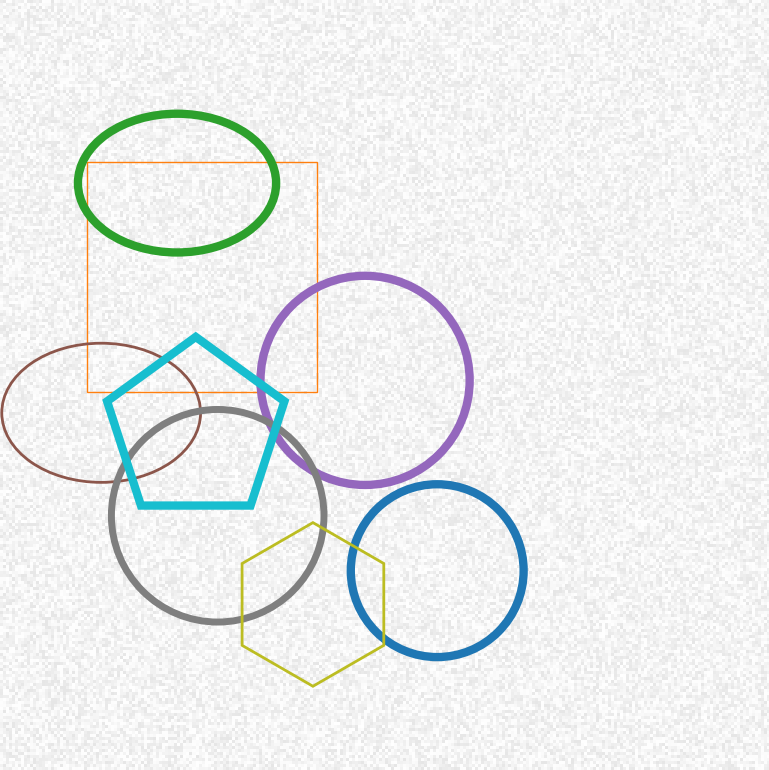[{"shape": "circle", "thickness": 3, "radius": 0.56, "center": [0.568, 0.259]}, {"shape": "square", "thickness": 0.5, "radius": 0.75, "center": [0.262, 0.64]}, {"shape": "oval", "thickness": 3, "radius": 0.64, "center": [0.23, 0.762]}, {"shape": "circle", "thickness": 3, "radius": 0.68, "center": [0.474, 0.506]}, {"shape": "oval", "thickness": 1, "radius": 0.65, "center": [0.131, 0.464]}, {"shape": "circle", "thickness": 2.5, "radius": 0.69, "center": [0.283, 0.33]}, {"shape": "hexagon", "thickness": 1, "radius": 0.53, "center": [0.406, 0.215]}, {"shape": "pentagon", "thickness": 3, "radius": 0.61, "center": [0.254, 0.441]}]